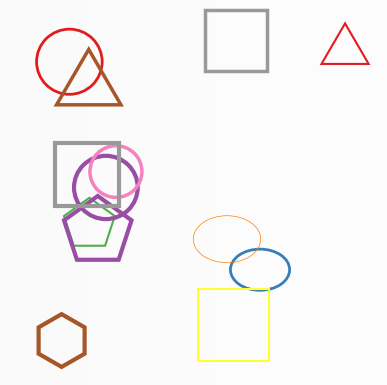[{"shape": "triangle", "thickness": 1.5, "radius": 0.35, "center": [0.89, 0.869]}, {"shape": "circle", "thickness": 2, "radius": 0.42, "center": [0.179, 0.84]}, {"shape": "oval", "thickness": 2, "radius": 0.38, "center": [0.671, 0.299]}, {"shape": "pentagon", "thickness": 1.5, "radius": 0.34, "center": [0.231, 0.417]}, {"shape": "circle", "thickness": 3, "radius": 0.41, "center": [0.273, 0.513]}, {"shape": "pentagon", "thickness": 3, "radius": 0.46, "center": [0.252, 0.399]}, {"shape": "oval", "thickness": 0.5, "radius": 0.44, "center": [0.586, 0.379]}, {"shape": "square", "thickness": 1.5, "radius": 0.46, "center": [0.603, 0.156]}, {"shape": "triangle", "thickness": 2.5, "radius": 0.48, "center": [0.229, 0.776]}, {"shape": "hexagon", "thickness": 3, "radius": 0.34, "center": [0.159, 0.116]}, {"shape": "circle", "thickness": 2.5, "radius": 0.34, "center": [0.299, 0.554]}, {"shape": "square", "thickness": 2.5, "radius": 0.4, "center": [0.609, 0.894]}, {"shape": "square", "thickness": 3, "radius": 0.41, "center": [0.224, 0.547]}]